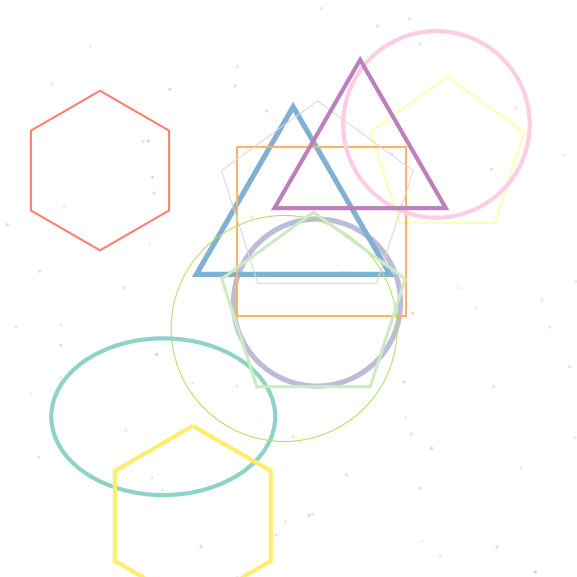[{"shape": "oval", "thickness": 2, "radius": 0.97, "center": [0.283, 0.278]}, {"shape": "pentagon", "thickness": 1, "radius": 0.7, "center": [0.775, 0.726]}, {"shape": "circle", "thickness": 2.5, "radius": 0.72, "center": [0.549, 0.475]}, {"shape": "hexagon", "thickness": 1, "radius": 0.69, "center": [0.173, 0.704]}, {"shape": "triangle", "thickness": 2.5, "radius": 0.97, "center": [0.508, 0.621]}, {"shape": "square", "thickness": 1, "radius": 0.73, "center": [0.556, 0.599]}, {"shape": "circle", "thickness": 0.5, "radius": 0.98, "center": [0.492, 0.43]}, {"shape": "circle", "thickness": 2, "radius": 0.81, "center": [0.756, 0.784]}, {"shape": "pentagon", "thickness": 0.5, "radius": 0.87, "center": [0.55, 0.65]}, {"shape": "triangle", "thickness": 2, "radius": 0.86, "center": [0.624, 0.724]}, {"shape": "pentagon", "thickness": 1.5, "radius": 0.84, "center": [0.543, 0.465]}, {"shape": "hexagon", "thickness": 2, "radius": 0.78, "center": [0.334, 0.106]}]